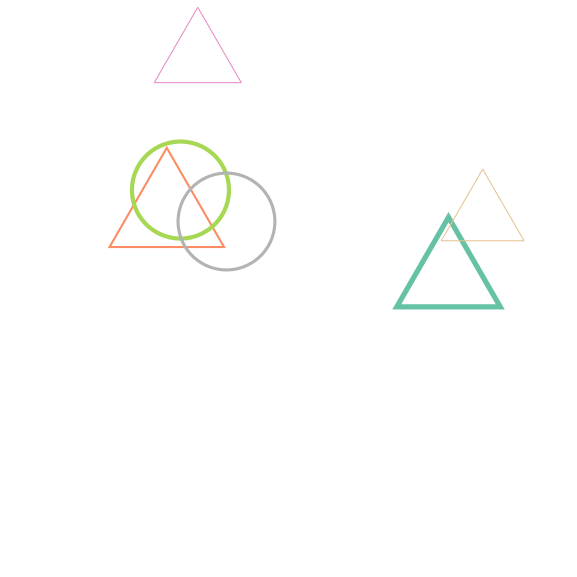[{"shape": "triangle", "thickness": 2.5, "radius": 0.52, "center": [0.777, 0.52]}, {"shape": "triangle", "thickness": 1, "radius": 0.57, "center": [0.289, 0.629]}, {"shape": "triangle", "thickness": 0.5, "radius": 0.43, "center": [0.342, 0.9]}, {"shape": "circle", "thickness": 2, "radius": 0.42, "center": [0.313, 0.67]}, {"shape": "triangle", "thickness": 0.5, "radius": 0.41, "center": [0.836, 0.624]}, {"shape": "circle", "thickness": 1.5, "radius": 0.42, "center": [0.392, 0.616]}]